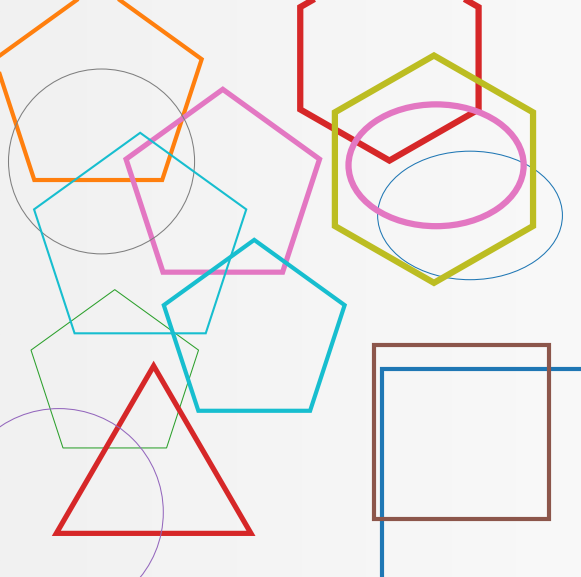[{"shape": "oval", "thickness": 0.5, "radius": 0.79, "center": [0.809, 0.626]}, {"shape": "square", "thickness": 2, "radius": 0.92, "center": [0.841, 0.176]}, {"shape": "pentagon", "thickness": 2, "radius": 0.94, "center": [0.169, 0.839]}, {"shape": "pentagon", "thickness": 0.5, "radius": 0.76, "center": [0.197, 0.346]}, {"shape": "triangle", "thickness": 2.5, "radius": 0.97, "center": [0.264, 0.172]}, {"shape": "hexagon", "thickness": 3, "radius": 0.89, "center": [0.67, 0.898]}, {"shape": "circle", "thickness": 0.5, "radius": 0.9, "center": [0.101, 0.112]}, {"shape": "square", "thickness": 2, "radius": 0.75, "center": [0.794, 0.251]}, {"shape": "oval", "thickness": 3, "radius": 0.75, "center": [0.75, 0.713]}, {"shape": "pentagon", "thickness": 2.5, "radius": 0.88, "center": [0.383, 0.669]}, {"shape": "circle", "thickness": 0.5, "radius": 0.8, "center": [0.175, 0.72]}, {"shape": "hexagon", "thickness": 3, "radius": 0.98, "center": [0.747, 0.706]}, {"shape": "pentagon", "thickness": 1, "radius": 0.96, "center": [0.241, 0.577]}, {"shape": "pentagon", "thickness": 2, "radius": 0.82, "center": [0.437, 0.42]}]